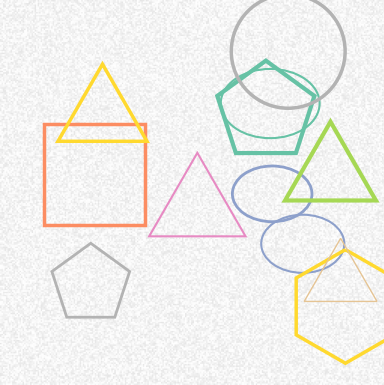[{"shape": "pentagon", "thickness": 3, "radius": 0.66, "center": [0.691, 0.71]}, {"shape": "oval", "thickness": 1.5, "radius": 0.64, "center": [0.702, 0.731]}, {"shape": "square", "thickness": 2.5, "radius": 0.65, "center": [0.245, 0.548]}, {"shape": "oval", "thickness": 2, "radius": 0.52, "center": [0.707, 0.497]}, {"shape": "oval", "thickness": 1.5, "radius": 0.54, "center": [0.786, 0.367]}, {"shape": "triangle", "thickness": 1.5, "radius": 0.72, "center": [0.513, 0.458]}, {"shape": "triangle", "thickness": 3, "radius": 0.68, "center": [0.858, 0.547]}, {"shape": "triangle", "thickness": 2.5, "radius": 0.67, "center": [0.266, 0.7]}, {"shape": "hexagon", "thickness": 2.5, "radius": 0.74, "center": [0.897, 0.204]}, {"shape": "triangle", "thickness": 1, "radius": 0.55, "center": [0.885, 0.272]}, {"shape": "pentagon", "thickness": 2, "radius": 0.53, "center": [0.236, 0.262]}, {"shape": "circle", "thickness": 2.5, "radius": 0.74, "center": [0.749, 0.867]}]